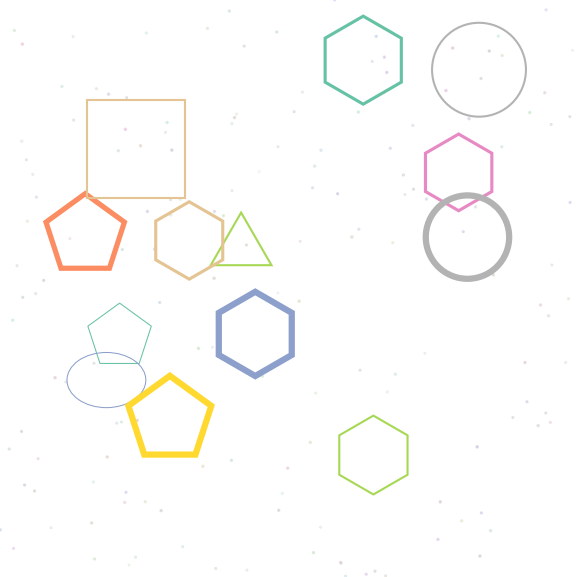[{"shape": "pentagon", "thickness": 0.5, "radius": 0.29, "center": [0.207, 0.417]}, {"shape": "hexagon", "thickness": 1.5, "radius": 0.38, "center": [0.629, 0.895]}, {"shape": "pentagon", "thickness": 2.5, "radius": 0.36, "center": [0.148, 0.592]}, {"shape": "oval", "thickness": 0.5, "radius": 0.34, "center": [0.184, 0.341]}, {"shape": "hexagon", "thickness": 3, "radius": 0.36, "center": [0.442, 0.421]}, {"shape": "hexagon", "thickness": 1.5, "radius": 0.33, "center": [0.794, 0.701]}, {"shape": "hexagon", "thickness": 1, "radius": 0.34, "center": [0.647, 0.211]}, {"shape": "triangle", "thickness": 1, "radius": 0.3, "center": [0.418, 0.57]}, {"shape": "pentagon", "thickness": 3, "radius": 0.38, "center": [0.294, 0.273]}, {"shape": "square", "thickness": 1, "radius": 0.42, "center": [0.236, 0.741]}, {"shape": "hexagon", "thickness": 1.5, "radius": 0.34, "center": [0.328, 0.583]}, {"shape": "circle", "thickness": 1, "radius": 0.41, "center": [0.829, 0.878]}, {"shape": "circle", "thickness": 3, "radius": 0.36, "center": [0.809, 0.589]}]